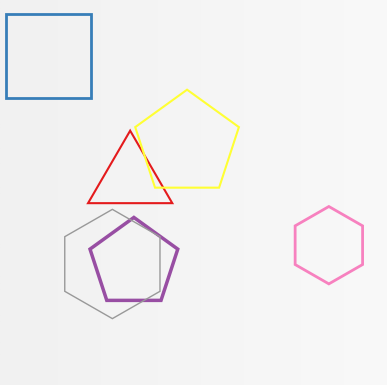[{"shape": "triangle", "thickness": 1.5, "radius": 0.63, "center": [0.336, 0.535]}, {"shape": "square", "thickness": 2, "radius": 0.55, "center": [0.126, 0.855]}, {"shape": "pentagon", "thickness": 2.5, "radius": 0.6, "center": [0.346, 0.316]}, {"shape": "pentagon", "thickness": 1.5, "radius": 0.7, "center": [0.483, 0.626]}, {"shape": "hexagon", "thickness": 2, "radius": 0.5, "center": [0.849, 0.363]}, {"shape": "hexagon", "thickness": 1, "radius": 0.71, "center": [0.29, 0.314]}]